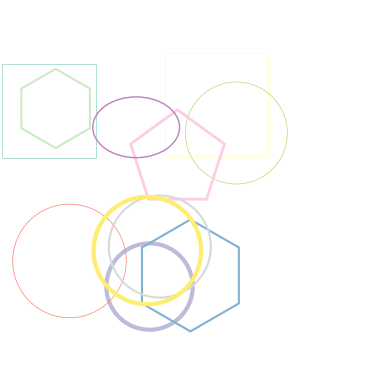[{"shape": "square", "thickness": 0.5, "radius": 0.61, "center": [0.127, 0.711]}, {"shape": "square", "thickness": 0.5, "radius": 0.67, "center": [0.561, 0.728]}, {"shape": "circle", "thickness": 3, "radius": 0.56, "center": [0.388, 0.256]}, {"shape": "circle", "thickness": 0.5, "radius": 0.74, "center": [0.181, 0.322]}, {"shape": "hexagon", "thickness": 1.5, "radius": 0.73, "center": [0.495, 0.284]}, {"shape": "circle", "thickness": 0.5, "radius": 0.66, "center": [0.614, 0.655]}, {"shape": "pentagon", "thickness": 2, "radius": 0.64, "center": [0.461, 0.586]}, {"shape": "circle", "thickness": 1.5, "radius": 0.66, "center": [0.415, 0.36]}, {"shape": "oval", "thickness": 1, "radius": 0.56, "center": [0.354, 0.669]}, {"shape": "hexagon", "thickness": 1.5, "radius": 0.51, "center": [0.144, 0.718]}, {"shape": "circle", "thickness": 3, "radius": 0.7, "center": [0.383, 0.349]}]